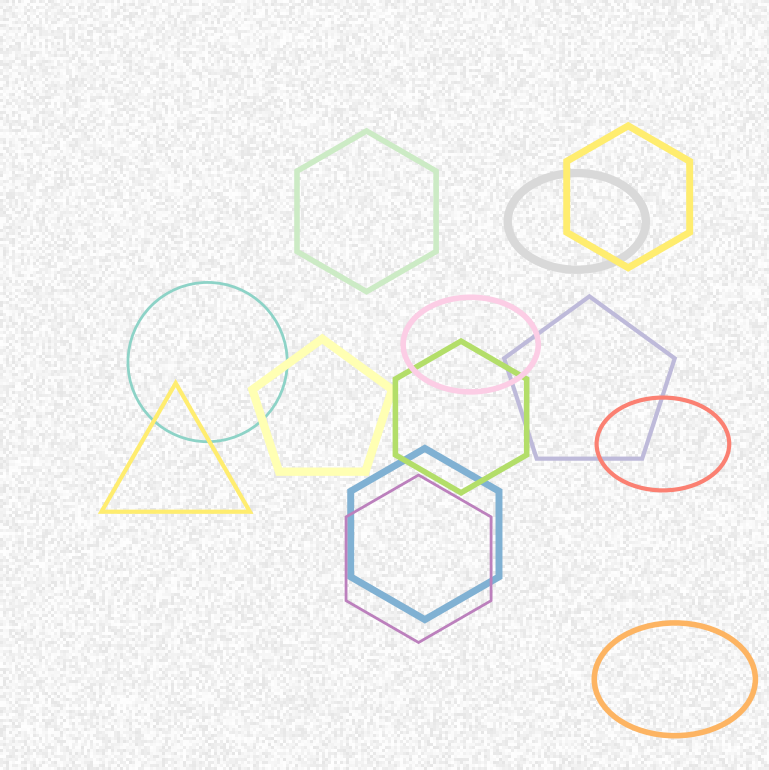[{"shape": "circle", "thickness": 1, "radius": 0.52, "center": [0.27, 0.53]}, {"shape": "pentagon", "thickness": 3, "radius": 0.48, "center": [0.419, 0.465]}, {"shape": "pentagon", "thickness": 1.5, "radius": 0.58, "center": [0.765, 0.499]}, {"shape": "oval", "thickness": 1.5, "radius": 0.43, "center": [0.861, 0.423]}, {"shape": "hexagon", "thickness": 2.5, "radius": 0.56, "center": [0.552, 0.306]}, {"shape": "oval", "thickness": 2, "radius": 0.52, "center": [0.876, 0.118]}, {"shape": "hexagon", "thickness": 2, "radius": 0.49, "center": [0.599, 0.458]}, {"shape": "oval", "thickness": 2, "radius": 0.44, "center": [0.611, 0.553]}, {"shape": "oval", "thickness": 3, "radius": 0.45, "center": [0.749, 0.712]}, {"shape": "hexagon", "thickness": 1, "radius": 0.54, "center": [0.544, 0.274]}, {"shape": "hexagon", "thickness": 2, "radius": 0.52, "center": [0.476, 0.726]}, {"shape": "triangle", "thickness": 1.5, "radius": 0.56, "center": [0.228, 0.391]}, {"shape": "hexagon", "thickness": 2.5, "radius": 0.46, "center": [0.816, 0.744]}]